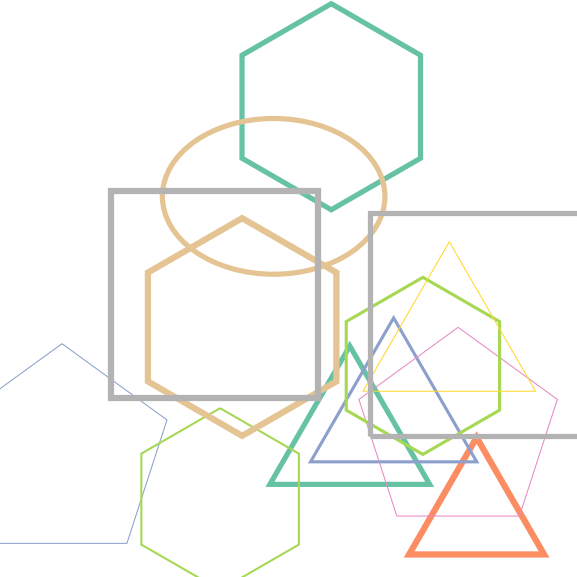[{"shape": "hexagon", "thickness": 2.5, "radius": 0.89, "center": [0.574, 0.814]}, {"shape": "triangle", "thickness": 2.5, "radius": 0.8, "center": [0.606, 0.24]}, {"shape": "triangle", "thickness": 3, "radius": 0.67, "center": [0.825, 0.107]}, {"shape": "triangle", "thickness": 1.5, "radius": 0.83, "center": [0.682, 0.282]}, {"shape": "pentagon", "thickness": 0.5, "radius": 0.96, "center": [0.107, 0.213]}, {"shape": "pentagon", "thickness": 0.5, "radius": 0.9, "center": [0.793, 0.252]}, {"shape": "hexagon", "thickness": 1, "radius": 0.79, "center": [0.381, 0.135]}, {"shape": "hexagon", "thickness": 1.5, "radius": 0.77, "center": [0.732, 0.366]}, {"shape": "triangle", "thickness": 0.5, "radius": 0.86, "center": [0.778, 0.408]}, {"shape": "hexagon", "thickness": 3, "radius": 0.94, "center": [0.419, 0.433]}, {"shape": "oval", "thickness": 2.5, "radius": 0.96, "center": [0.474, 0.659]}, {"shape": "square", "thickness": 3, "radius": 0.89, "center": [0.372, 0.489]}, {"shape": "square", "thickness": 2.5, "radius": 0.97, "center": [0.834, 0.438]}]